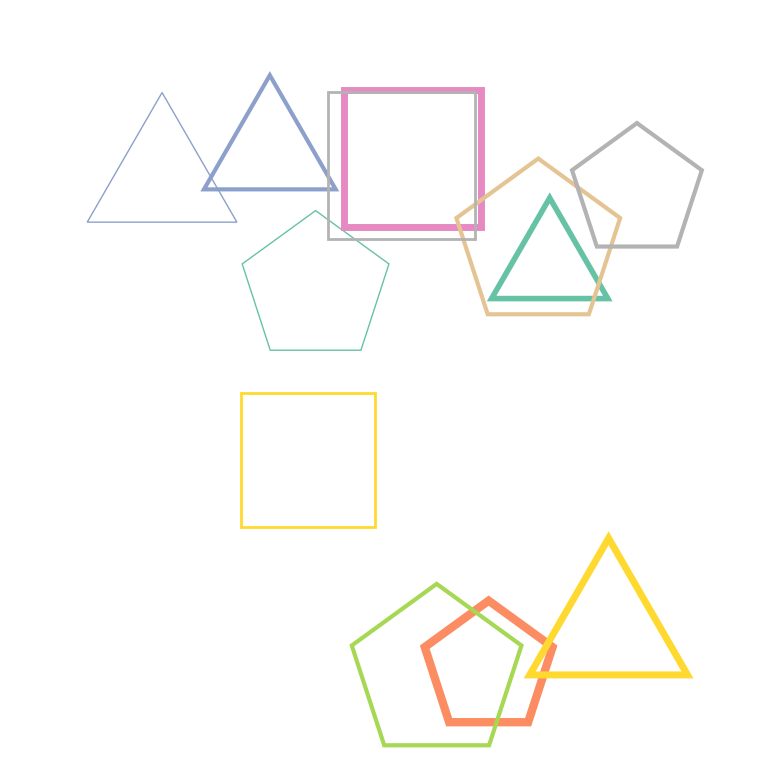[{"shape": "triangle", "thickness": 2, "radius": 0.44, "center": [0.714, 0.656]}, {"shape": "pentagon", "thickness": 0.5, "radius": 0.5, "center": [0.41, 0.626]}, {"shape": "pentagon", "thickness": 3, "radius": 0.44, "center": [0.635, 0.133]}, {"shape": "triangle", "thickness": 1.5, "radius": 0.49, "center": [0.35, 0.803]}, {"shape": "triangle", "thickness": 0.5, "radius": 0.56, "center": [0.21, 0.768]}, {"shape": "square", "thickness": 2.5, "radius": 0.45, "center": [0.535, 0.795]}, {"shape": "pentagon", "thickness": 1.5, "radius": 0.58, "center": [0.567, 0.126]}, {"shape": "square", "thickness": 1, "radius": 0.43, "center": [0.4, 0.403]}, {"shape": "triangle", "thickness": 2.5, "radius": 0.59, "center": [0.79, 0.183]}, {"shape": "pentagon", "thickness": 1.5, "radius": 0.56, "center": [0.699, 0.682]}, {"shape": "pentagon", "thickness": 1.5, "radius": 0.44, "center": [0.827, 0.752]}, {"shape": "square", "thickness": 1, "radius": 0.48, "center": [0.522, 0.785]}]